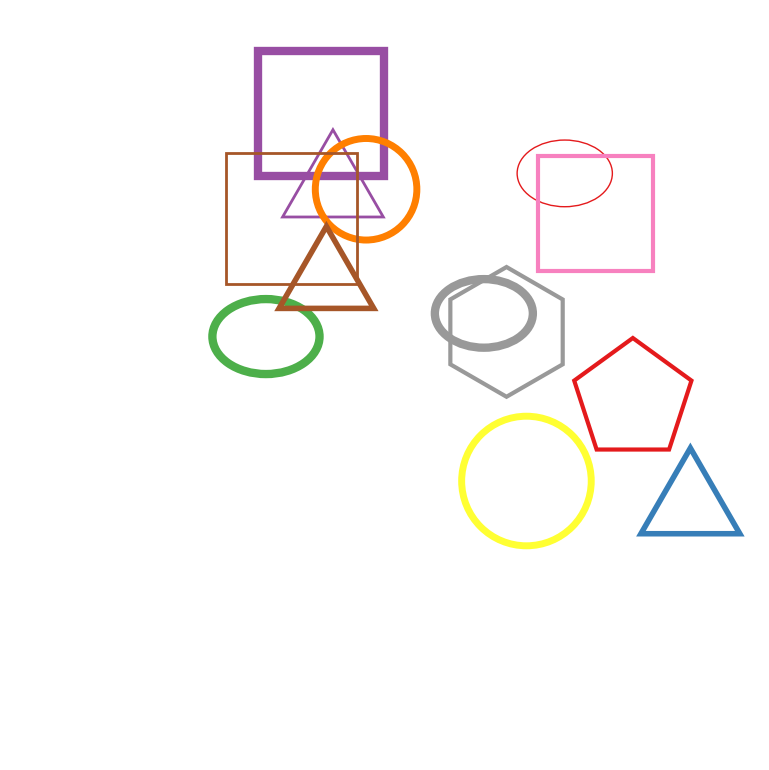[{"shape": "oval", "thickness": 0.5, "radius": 0.31, "center": [0.733, 0.775]}, {"shape": "pentagon", "thickness": 1.5, "radius": 0.4, "center": [0.822, 0.481]}, {"shape": "triangle", "thickness": 2, "radius": 0.37, "center": [0.897, 0.344]}, {"shape": "oval", "thickness": 3, "radius": 0.35, "center": [0.345, 0.563]}, {"shape": "triangle", "thickness": 1, "radius": 0.38, "center": [0.432, 0.756]}, {"shape": "square", "thickness": 3, "radius": 0.41, "center": [0.417, 0.852]}, {"shape": "circle", "thickness": 2.5, "radius": 0.33, "center": [0.475, 0.754]}, {"shape": "circle", "thickness": 2.5, "radius": 0.42, "center": [0.684, 0.375]}, {"shape": "triangle", "thickness": 2, "radius": 0.35, "center": [0.424, 0.635]}, {"shape": "square", "thickness": 1, "radius": 0.42, "center": [0.379, 0.717]}, {"shape": "square", "thickness": 1.5, "radius": 0.37, "center": [0.773, 0.723]}, {"shape": "oval", "thickness": 3, "radius": 0.32, "center": [0.628, 0.593]}, {"shape": "hexagon", "thickness": 1.5, "radius": 0.42, "center": [0.658, 0.569]}]